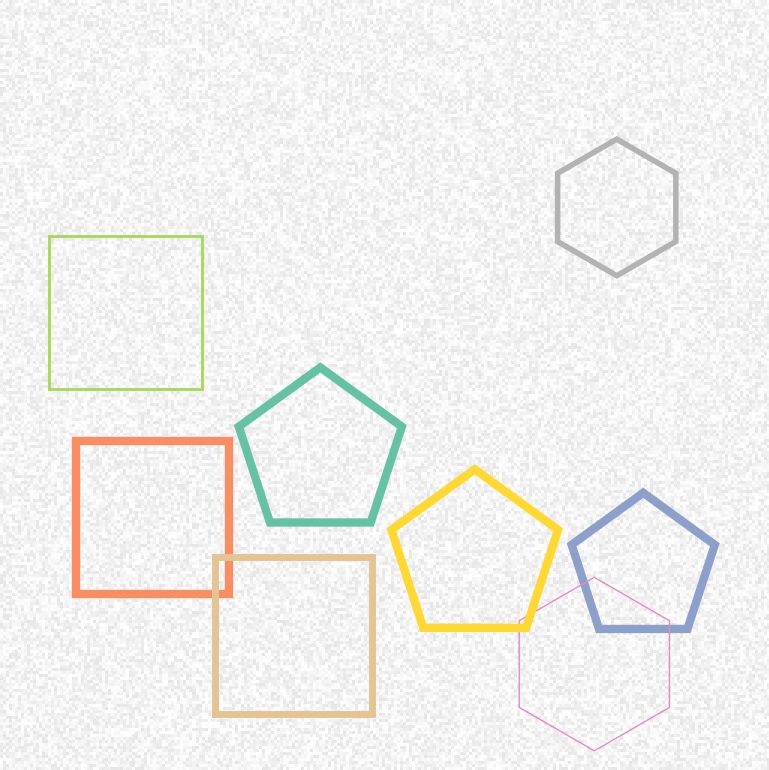[{"shape": "pentagon", "thickness": 3, "radius": 0.56, "center": [0.416, 0.412]}, {"shape": "square", "thickness": 3, "radius": 0.5, "center": [0.198, 0.328]}, {"shape": "pentagon", "thickness": 3, "radius": 0.49, "center": [0.835, 0.262]}, {"shape": "hexagon", "thickness": 0.5, "radius": 0.56, "center": [0.772, 0.138]}, {"shape": "square", "thickness": 1, "radius": 0.5, "center": [0.163, 0.594]}, {"shape": "pentagon", "thickness": 3, "radius": 0.57, "center": [0.617, 0.277]}, {"shape": "square", "thickness": 2.5, "radius": 0.51, "center": [0.381, 0.175]}, {"shape": "hexagon", "thickness": 2, "radius": 0.44, "center": [0.801, 0.731]}]